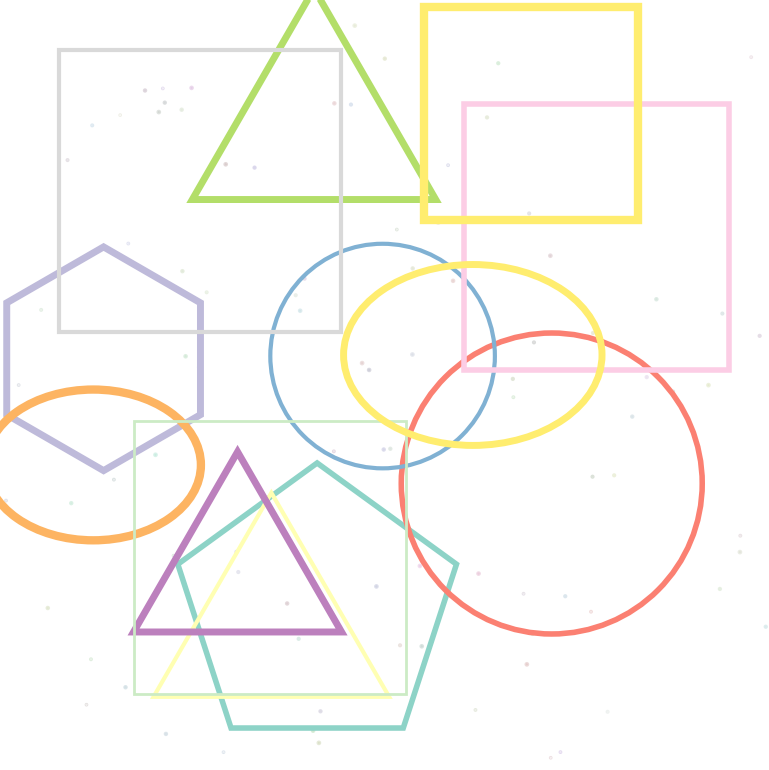[{"shape": "pentagon", "thickness": 2, "radius": 0.95, "center": [0.412, 0.208]}, {"shape": "triangle", "thickness": 1.5, "radius": 0.88, "center": [0.352, 0.183]}, {"shape": "hexagon", "thickness": 2.5, "radius": 0.73, "center": [0.135, 0.534]}, {"shape": "circle", "thickness": 2, "radius": 0.98, "center": [0.717, 0.372]}, {"shape": "circle", "thickness": 1.5, "radius": 0.73, "center": [0.497, 0.538]}, {"shape": "oval", "thickness": 3, "radius": 0.7, "center": [0.121, 0.396]}, {"shape": "triangle", "thickness": 2.5, "radius": 0.91, "center": [0.408, 0.832]}, {"shape": "square", "thickness": 2, "radius": 0.86, "center": [0.775, 0.693]}, {"shape": "square", "thickness": 1.5, "radius": 0.91, "center": [0.26, 0.752]}, {"shape": "triangle", "thickness": 2.5, "radius": 0.78, "center": [0.309, 0.257]}, {"shape": "square", "thickness": 1, "radius": 0.88, "center": [0.351, 0.276]}, {"shape": "square", "thickness": 3, "radius": 0.69, "center": [0.69, 0.852]}, {"shape": "oval", "thickness": 2.5, "radius": 0.84, "center": [0.614, 0.539]}]